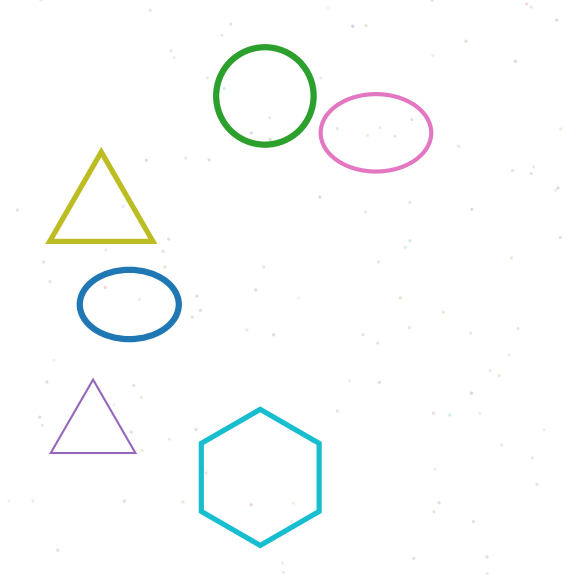[{"shape": "oval", "thickness": 3, "radius": 0.43, "center": [0.224, 0.472]}, {"shape": "circle", "thickness": 3, "radius": 0.42, "center": [0.459, 0.833]}, {"shape": "triangle", "thickness": 1, "radius": 0.42, "center": [0.161, 0.257]}, {"shape": "oval", "thickness": 2, "radius": 0.48, "center": [0.651, 0.769]}, {"shape": "triangle", "thickness": 2.5, "radius": 0.52, "center": [0.175, 0.633]}, {"shape": "hexagon", "thickness": 2.5, "radius": 0.59, "center": [0.451, 0.172]}]